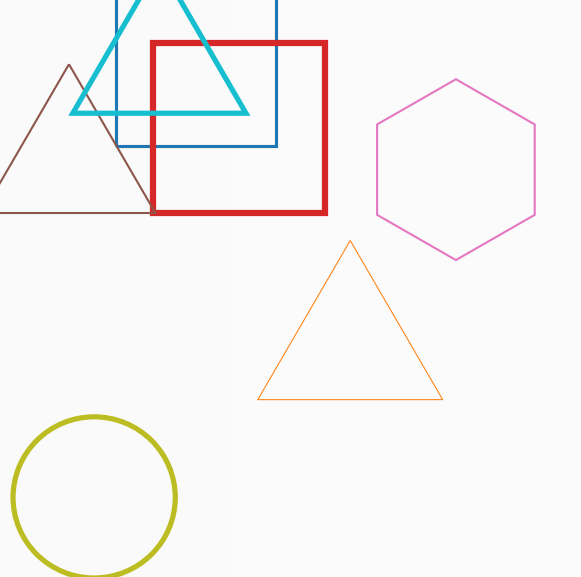[{"shape": "square", "thickness": 1.5, "radius": 0.69, "center": [0.337, 0.884]}, {"shape": "triangle", "thickness": 0.5, "radius": 0.92, "center": [0.603, 0.399]}, {"shape": "square", "thickness": 3, "radius": 0.74, "center": [0.411, 0.778]}, {"shape": "triangle", "thickness": 1, "radius": 0.86, "center": [0.119, 0.716]}, {"shape": "hexagon", "thickness": 1, "radius": 0.78, "center": [0.784, 0.705]}, {"shape": "circle", "thickness": 2.5, "radius": 0.7, "center": [0.162, 0.138]}, {"shape": "triangle", "thickness": 2.5, "radius": 0.86, "center": [0.274, 0.889]}]